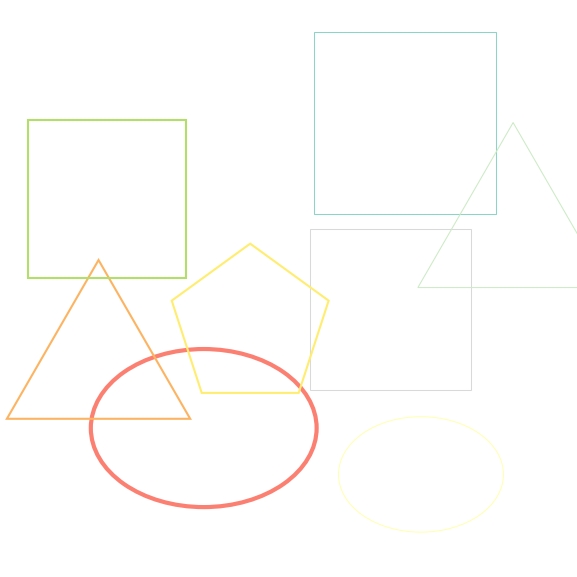[{"shape": "square", "thickness": 0.5, "radius": 0.79, "center": [0.701, 0.786]}, {"shape": "oval", "thickness": 0.5, "radius": 0.71, "center": [0.729, 0.178]}, {"shape": "oval", "thickness": 2, "radius": 0.98, "center": [0.353, 0.258]}, {"shape": "triangle", "thickness": 1, "radius": 0.92, "center": [0.171, 0.366]}, {"shape": "square", "thickness": 1, "radius": 0.68, "center": [0.185, 0.655]}, {"shape": "square", "thickness": 0.5, "radius": 0.7, "center": [0.676, 0.464]}, {"shape": "triangle", "thickness": 0.5, "radius": 0.95, "center": [0.889, 0.596]}, {"shape": "pentagon", "thickness": 1, "radius": 0.71, "center": [0.433, 0.434]}]